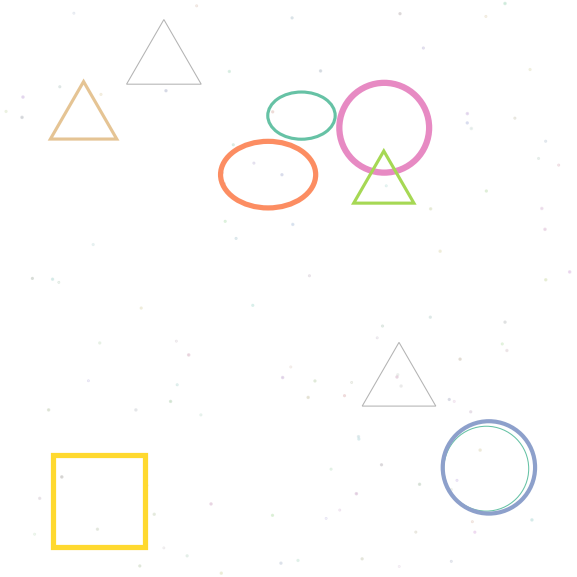[{"shape": "oval", "thickness": 1.5, "radius": 0.29, "center": [0.522, 0.799]}, {"shape": "circle", "thickness": 0.5, "radius": 0.37, "center": [0.842, 0.188]}, {"shape": "oval", "thickness": 2.5, "radius": 0.41, "center": [0.464, 0.697]}, {"shape": "circle", "thickness": 2, "radius": 0.4, "center": [0.847, 0.19]}, {"shape": "circle", "thickness": 3, "radius": 0.39, "center": [0.665, 0.778]}, {"shape": "triangle", "thickness": 1.5, "radius": 0.3, "center": [0.665, 0.677]}, {"shape": "square", "thickness": 2.5, "radius": 0.4, "center": [0.172, 0.131]}, {"shape": "triangle", "thickness": 1.5, "radius": 0.33, "center": [0.145, 0.792]}, {"shape": "triangle", "thickness": 0.5, "radius": 0.37, "center": [0.691, 0.333]}, {"shape": "triangle", "thickness": 0.5, "radius": 0.37, "center": [0.284, 0.891]}]